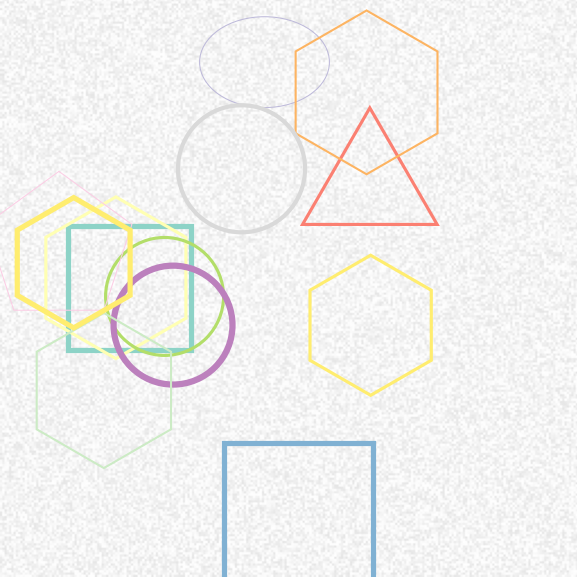[{"shape": "square", "thickness": 2.5, "radius": 0.54, "center": [0.224, 0.501]}, {"shape": "hexagon", "thickness": 1.5, "radius": 0.7, "center": [0.201, 0.518]}, {"shape": "oval", "thickness": 0.5, "radius": 0.56, "center": [0.458, 0.892]}, {"shape": "triangle", "thickness": 1.5, "radius": 0.67, "center": [0.64, 0.678]}, {"shape": "square", "thickness": 2.5, "radius": 0.65, "center": [0.517, 0.102]}, {"shape": "hexagon", "thickness": 1, "radius": 0.71, "center": [0.635, 0.839]}, {"shape": "circle", "thickness": 1.5, "radius": 0.51, "center": [0.285, 0.486]}, {"shape": "pentagon", "thickness": 0.5, "radius": 0.66, "center": [0.102, 0.569]}, {"shape": "circle", "thickness": 2, "radius": 0.55, "center": [0.418, 0.707]}, {"shape": "circle", "thickness": 3, "radius": 0.51, "center": [0.3, 0.436]}, {"shape": "hexagon", "thickness": 1, "radius": 0.67, "center": [0.18, 0.323]}, {"shape": "hexagon", "thickness": 1.5, "radius": 0.61, "center": [0.642, 0.436]}, {"shape": "hexagon", "thickness": 2.5, "radius": 0.56, "center": [0.128, 0.544]}]